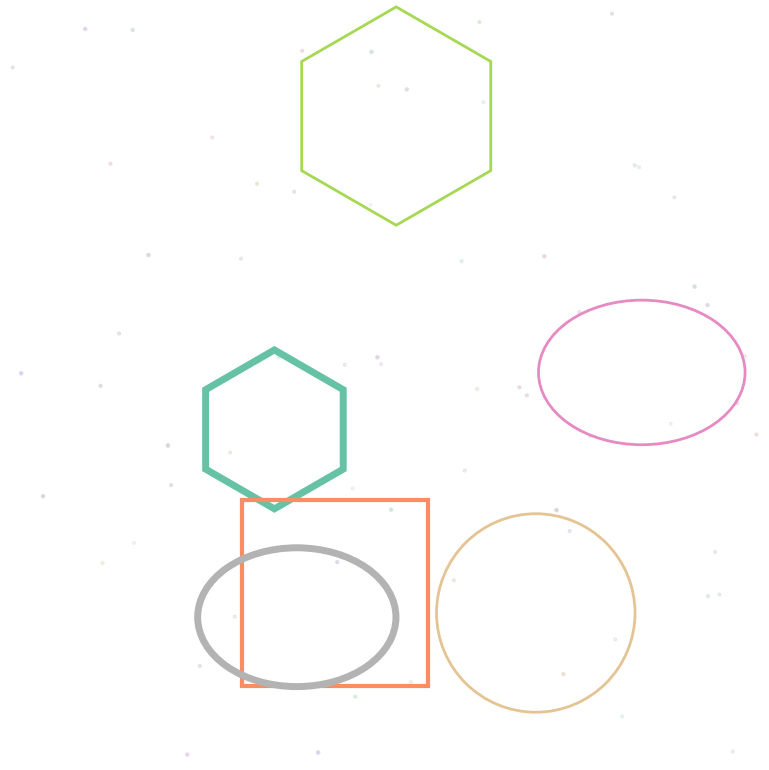[{"shape": "hexagon", "thickness": 2.5, "radius": 0.52, "center": [0.356, 0.442]}, {"shape": "square", "thickness": 1.5, "radius": 0.61, "center": [0.435, 0.23]}, {"shape": "oval", "thickness": 1, "radius": 0.67, "center": [0.833, 0.516]}, {"shape": "hexagon", "thickness": 1, "radius": 0.71, "center": [0.515, 0.849]}, {"shape": "circle", "thickness": 1, "radius": 0.64, "center": [0.696, 0.204]}, {"shape": "oval", "thickness": 2.5, "radius": 0.64, "center": [0.385, 0.198]}]